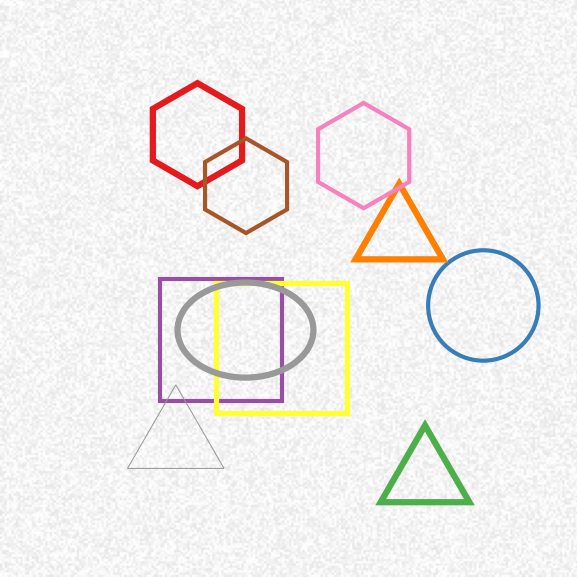[{"shape": "hexagon", "thickness": 3, "radius": 0.45, "center": [0.342, 0.766]}, {"shape": "circle", "thickness": 2, "radius": 0.48, "center": [0.837, 0.47]}, {"shape": "triangle", "thickness": 3, "radius": 0.44, "center": [0.736, 0.174]}, {"shape": "square", "thickness": 2, "radius": 0.53, "center": [0.383, 0.41]}, {"shape": "triangle", "thickness": 3, "radius": 0.44, "center": [0.691, 0.594]}, {"shape": "square", "thickness": 2.5, "radius": 0.57, "center": [0.488, 0.396]}, {"shape": "hexagon", "thickness": 2, "radius": 0.41, "center": [0.426, 0.678]}, {"shape": "hexagon", "thickness": 2, "radius": 0.46, "center": [0.63, 0.73]}, {"shape": "triangle", "thickness": 0.5, "radius": 0.48, "center": [0.304, 0.236]}, {"shape": "oval", "thickness": 3, "radius": 0.59, "center": [0.425, 0.428]}]